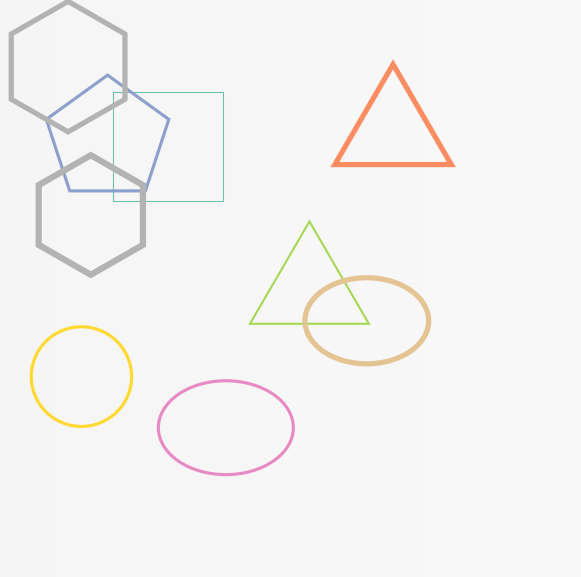[{"shape": "square", "thickness": 0.5, "radius": 0.47, "center": [0.288, 0.746]}, {"shape": "triangle", "thickness": 2.5, "radius": 0.58, "center": [0.676, 0.772]}, {"shape": "pentagon", "thickness": 1.5, "radius": 0.55, "center": [0.185, 0.758]}, {"shape": "oval", "thickness": 1.5, "radius": 0.58, "center": [0.389, 0.259]}, {"shape": "triangle", "thickness": 1, "radius": 0.59, "center": [0.532, 0.498]}, {"shape": "circle", "thickness": 1.5, "radius": 0.43, "center": [0.14, 0.347]}, {"shape": "oval", "thickness": 2.5, "radius": 0.53, "center": [0.631, 0.444]}, {"shape": "hexagon", "thickness": 3, "radius": 0.52, "center": [0.156, 0.627]}, {"shape": "hexagon", "thickness": 2.5, "radius": 0.56, "center": [0.117, 0.884]}]